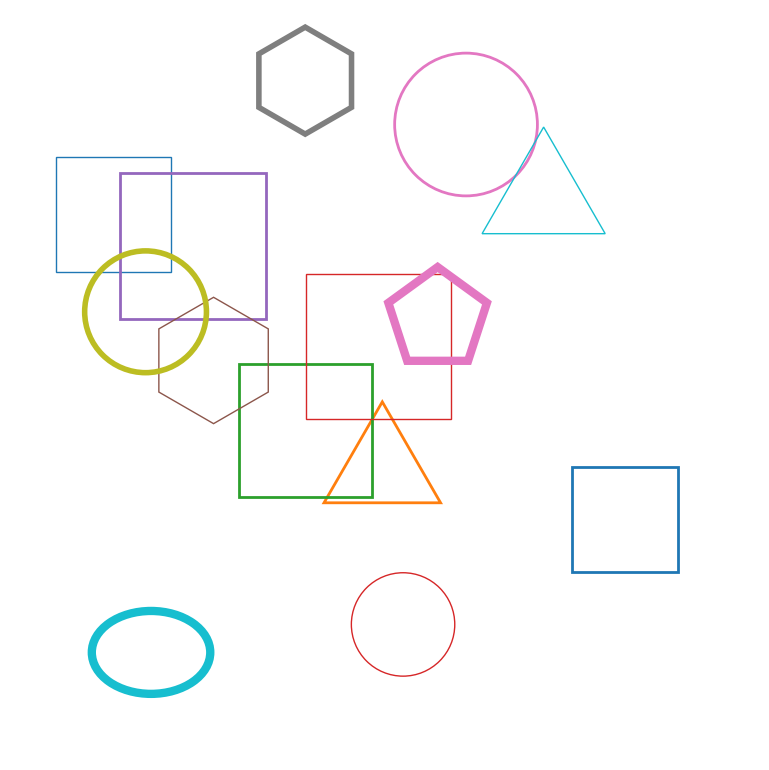[{"shape": "square", "thickness": 0.5, "radius": 0.37, "center": [0.148, 0.722]}, {"shape": "square", "thickness": 1, "radius": 0.34, "center": [0.811, 0.325]}, {"shape": "triangle", "thickness": 1, "radius": 0.44, "center": [0.496, 0.391]}, {"shape": "square", "thickness": 1, "radius": 0.43, "center": [0.396, 0.44]}, {"shape": "circle", "thickness": 0.5, "radius": 0.34, "center": [0.523, 0.189]}, {"shape": "square", "thickness": 0.5, "radius": 0.47, "center": [0.491, 0.55]}, {"shape": "square", "thickness": 1, "radius": 0.47, "center": [0.251, 0.68]}, {"shape": "hexagon", "thickness": 0.5, "radius": 0.41, "center": [0.277, 0.532]}, {"shape": "circle", "thickness": 1, "radius": 0.46, "center": [0.605, 0.838]}, {"shape": "pentagon", "thickness": 3, "radius": 0.34, "center": [0.568, 0.586]}, {"shape": "hexagon", "thickness": 2, "radius": 0.35, "center": [0.396, 0.895]}, {"shape": "circle", "thickness": 2, "radius": 0.4, "center": [0.189, 0.595]}, {"shape": "triangle", "thickness": 0.5, "radius": 0.46, "center": [0.706, 0.743]}, {"shape": "oval", "thickness": 3, "radius": 0.38, "center": [0.196, 0.153]}]